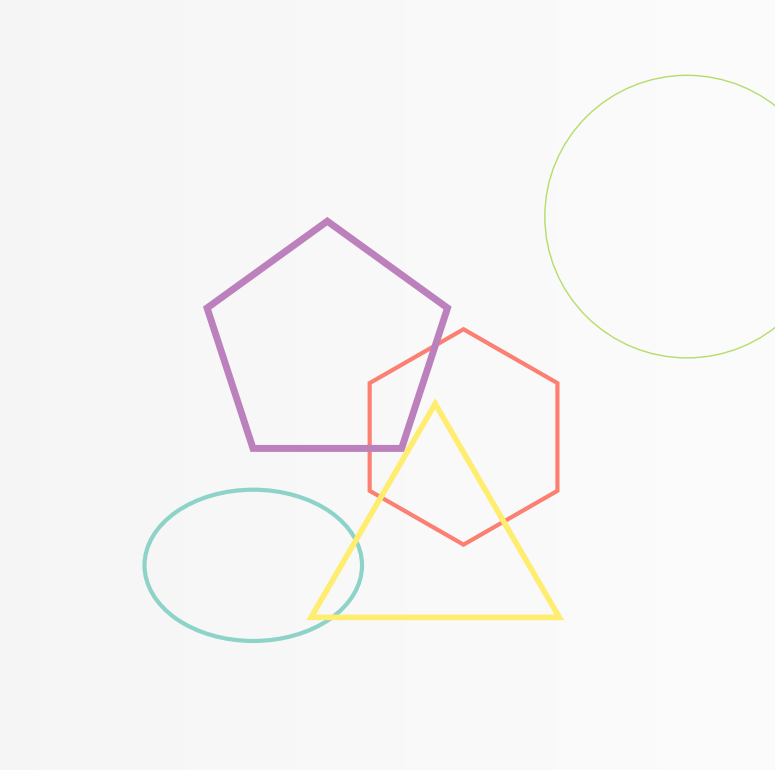[{"shape": "oval", "thickness": 1.5, "radius": 0.7, "center": [0.327, 0.266]}, {"shape": "hexagon", "thickness": 1.5, "radius": 0.7, "center": [0.598, 0.433]}, {"shape": "circle", "thickness": 0.5, "radius": 0.92, "center": [0.886, 0.719]}, {"shape": "pentagon", "thickness": 2.5, "radius": 0.82, "center": [0.422, 0.55]}, {"shape": "triangle", "thickness": 2, "radius": 0.92, "center": [0.562, 0.291]}]